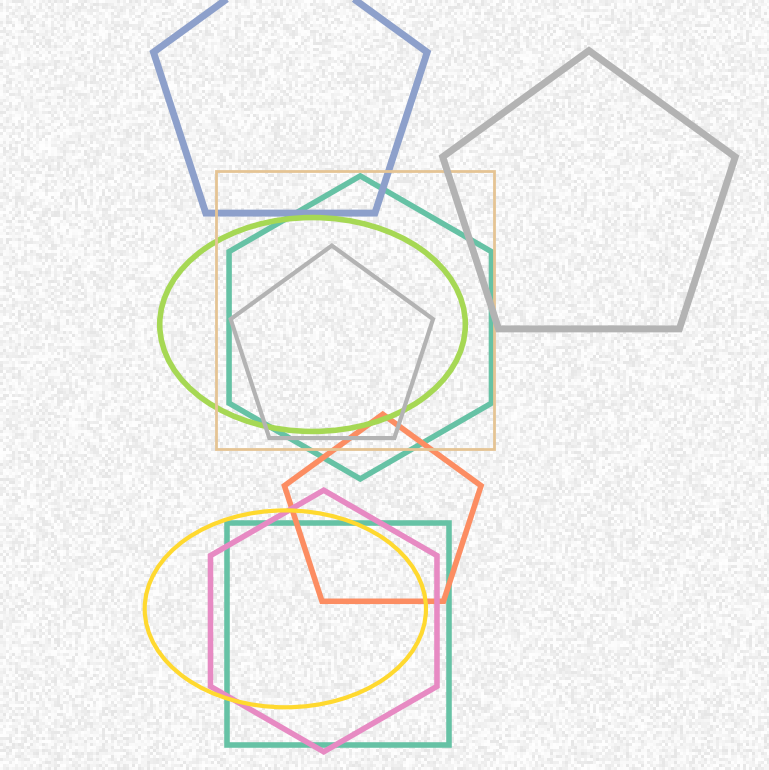[{"shape": "square", "thickness": 2, "radius": 0.72, "center": [0.439, 0.176]}, {"shape": "hexagon", "thickness": 2, "radius": 0.98, "center": [0.468, 0.575]}, {"shape": "pentagon", "thickness": 2, "radius": 0.67, "center": [0.497, 0.328]}, {"shape": "pentagon", "thickness": 2.5, "radius": 0.93, "center": [0.377, 0.874]}, {"shape": "hexagon", "thickness": 2, "radius": 0.85, "center": [0.42, 0.194]}, {"shape": "oval", "thickness": 2, "radius": 0.99, "center": [0.406, 0.579]}, {"shape": "oval", "thickness": 1.5, "radius": 0.91, "center": [0.371, 0.209]}, {"shape": "square", "thickness": 1, "radius": 0.9, "center": [0.46, 0.598]}, {"shape": "pentagon", "thickness": 2.5, "radius": 1.0, "center": [0.765, 0.734]}, {"shape": "pentagon", "thickness": 1.5, "radius": 0.69, "center": [0.431, 0.543]}]